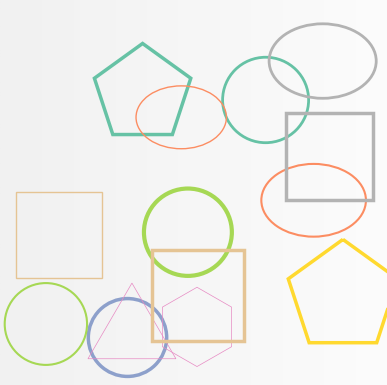[{"shape": "circle", "thickness": 2, "radius": 0.55, "center": [0.685, 0.74]}, {"shape": "pentagon", "thickness": 2.5, "radius": 0.65, "center": [0.368, 0.756]}, {"shape": "oval", "thickness": 1.5, "radius": 0.67, "center": [0.809, 0.48]}, {"shape": "oval", "thickness": 1, "radius": 0.58, "center": [0.468, 0.695]}, {"shape": "circle", "thickness": 2.5, "radius": 0.51, "center": [0.329, 0.123]}, {"shape": "triangle", "thickness": 0.5, "radius": 0.66, "center": [0.34, 0.134]}, {"shape": "hexagon", "thickness": 0.5, "radius": 0.51, "center": [0.508, 0.151]}, {"shape": "circle", "thickness": 1.5, "radius": 0.53, "center": [0.118, 0.158]}, {"shape": "circle", "thickness": 3, "radius": 0.57, "center": [0.485, 0.397]}, {"shape": "pentagon", "thickness": 2.5, "radius": 0.74, "center": [0.885, 0.23]}, {"shape": "square", "thickness": 1, "radius": 0.56, "center": [0.152, 0.389]}, {"shape": "square", "thickness": 2.5, "radius": 0.59, "center": [0.51, 0.232]}, {"shape": "oval", "thickness": 2, "radius": 0.69, "center": [0.833, 0.841]}, {"shape": "square", "thickness": 2.5, "radius": 0.56, "center": [0.851, 0.594]}]